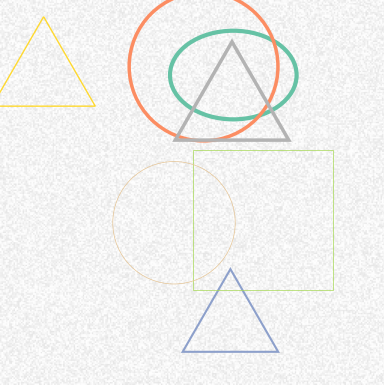[{"shape": "oval", "thickness": 3, "radius": 0.82, "center": [0.606, 0.805]}, {"shape": "circle", "thickness": 2.5, "radius": 0.97, "center": [0.529, 0.827]}, {"shape": "triangle", "thickness": 1.5, "radius": 0.72, "center": [0.598, 0.158]}, {"shape": "square", "thickness": 0.5, "radius": 0.91, "center": [0.683, 0.429]}, {"shape": "triangle", "thickness": 1, "radius": 0.77, "center": [0.113, 0.802]}, {"shape": "circle", "thickness": 0.5, "radius": 0.8, "center": [0.452, 0.421]}, {"shape": "triangle", "thickness": 2.5, "radius": 0.85, "center": [0.603, 0.721]}]